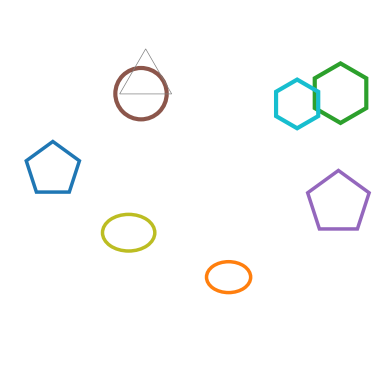[{"shape": "pentagon", "thickness": 2.5, "radius": 0.36, "center": [0.137, 0.56]}, {"shape": "oval", "thickness": 2.5, "radius": 0.29, "center": [0.594, 0.28]}, {"shape": "hexagon", "thickness": 3, "radius": 0.39, "center": [0.884, 0.758]}, {"shape": "pentagon", "thickness": 2.5, "radius": 0.42, "center": [0.879, 0.473]}, {"shape": "circle", "thickness": 3, "radius": 0.33, "center": [0.366, 0.757]}, {"shape": "triangle", "thickness": 0.5, "radius": 0.39, "center": [0.378, 0.795]}, {"shape": "oval", "thickness": 2.5, "radius": 0.34, "center": [0.334, 0.396]}, {"shape": "hexagon", "thickness": 3, "radius": 0.32, "center": [0.772, 0.73]}]